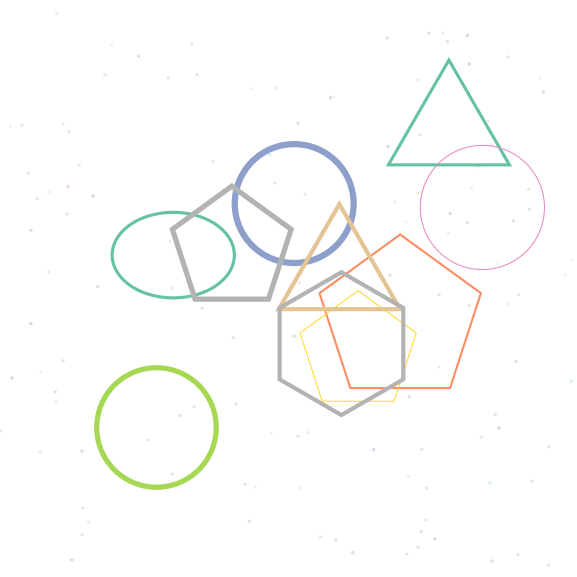[{"shape": "triangle", "thickness": 1.5, "radius": 0.6, "center": [0.777, 0.774]}, {"shape": "oval", "thickness": 1.5, "radius": 0.53, "center": [0.3, 0.557]}, {"shape": "pentagon", "thickness": 1, "radius": 0.73, "center": [0.693, 0.446]}, {"shape": "circle", "thickness": 3, "radius": 0.51, "center": [0.509, 0.647]}, {"shape": "circle", "thickness": 0.5, "radius": 0.54, "center": [0.835, 0.64]}, {"shape": "circle", "thickness": 2.5, "radius": 0.52, "center": [0.271, 0.259]}, {"shape": "pentagon", "thickness": 0.5, "radius": 0.53, "center": [0.62, 0.39]}, {"shape": "triangle", "thickness": 2, "radius": 0.61, "center": [0.588, 0.524]}, {"shape": "pentagon", "thickness": 2.5, "radius": 0.54, "center": [0.401, 0.569]}, {"shape": "hexagon", "thickness": 2, "radius": 0.62, "center": [0.591, 0.404]}]